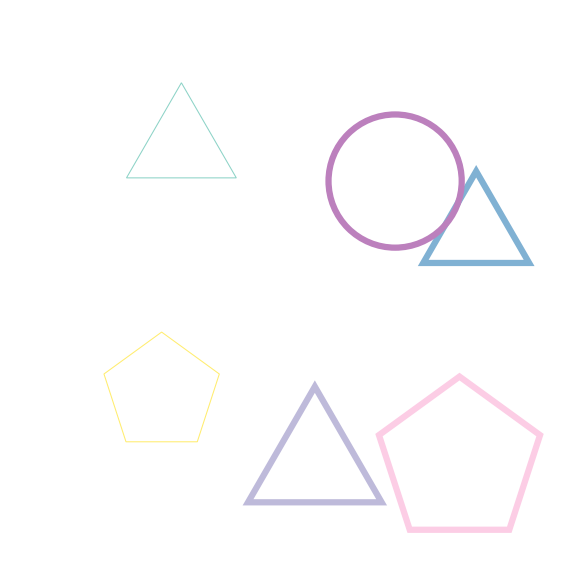[{"shape": "triangle", "thickness": 0.5, "radius": 0.55, "center": [0.314, 0.746]}, {"shape": "triangle", "thickness": 3, "radius": 0.67, "center": [0.545, 0.196]}, {"shape": "triangle", "thickness": 3, "radius": 0.53, "center": [0.825, 0.597]}, {"shape": "pentagon", "thickness": 3, "radius": 0.73, "center": [0.796, 0.2]}, {"shape": "circle", "thickness": 3, "radius": 0.58, "center": [0.684, 0.686]}, {"shape": "pentagon", "thickness": 0.5, "radius": 0.53, "center": [0.28, 0.319]}]